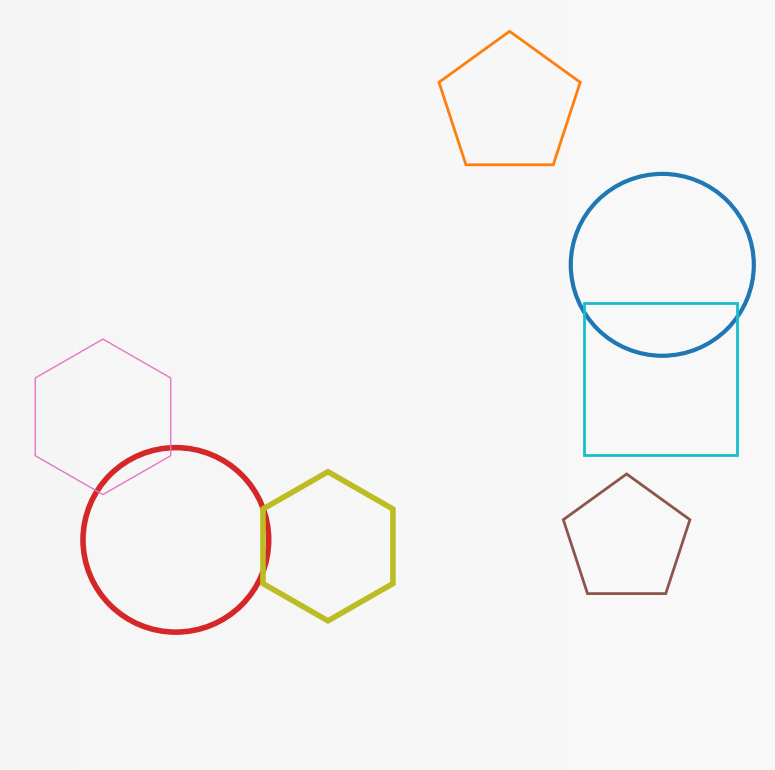[{"shape": "circle", "thickness": 1.5, "radius": 0.59, "center": [0.855, 0.656]}, {"shape": "pentagon", "thickness": 1, "radius": 0.48, "center": [0.658, 0.864]}, {"shape": "circle", "thickness": 2, "radius": 0.6, "center": [0.227, 0.299]}, {"shape": "pentagon", "thickness": 1, "radius": 0.43, "center": [0.809, 0.299]}, {"shape": "hexagon", "thickness": 0.5, "radius": 0.5, "center": [0.133, 0.459]}, {"shape": "hexagon", "thickness": 2, "radius": 0.48, "center": [0.423, 0.291]}, {"shape": "square", "thickness": 1, "radius": 0.49, "center": [0.852, 0.508]}]